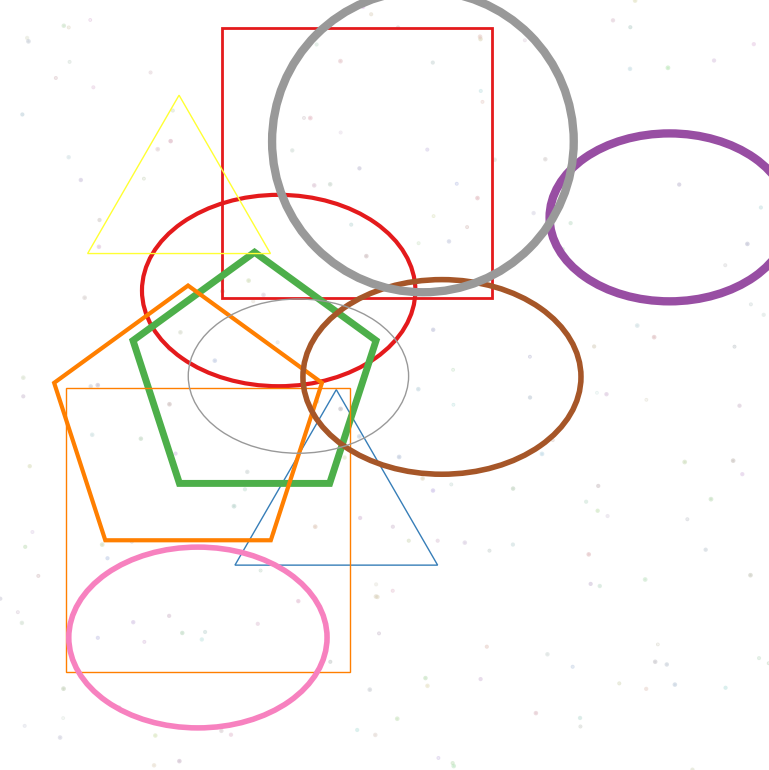[{"shape": "square", "thickness": 1, "radius": 0.88, "center": [0.463, 0.789]}, {"shape": "oval", "thickness": 1.5, "radius": 0.89, "center": [0.362, 0.623]}, {"shape": "triangle", "thickness": 0.5, "radius": 0.76, "center": [0.437, 0.342]}, {"shape": "pentagon", "thickness": 2.5, "radius": 0.83, "center": [0.331, 0.506]}, {"shape": "oval", "thickness": 3, "radius": 0.78, "center": [0.87, 0.718]}, {"shape": "pentagon", "thickness": 1.5, "radius": 0.91, "center": [0.244, 0.446]}, {"shape": "square", "thickness": 0.5, "radius": 0.92, "center": [0.27, 0.312]}, {"shape": "triangle", "thickness": 0.5, "radius": 0.69, "center": [0.233, 0.739]}, {"shape": "oval", "thickness": 2, "radius": 0.9, "center": [0.574, 0.51]}, {"shape": "oval", "thickness": 2, "radius": 0.84, "center": [0.257, 0.172]}, {"shape": "oval", "thickness": 0.5, "radius": 0.72, "center": [0.388, 0.512]}, {"shape": "circle", "thickness": 3, "radius": 0.98, "center": [0.549, 0.816]}]